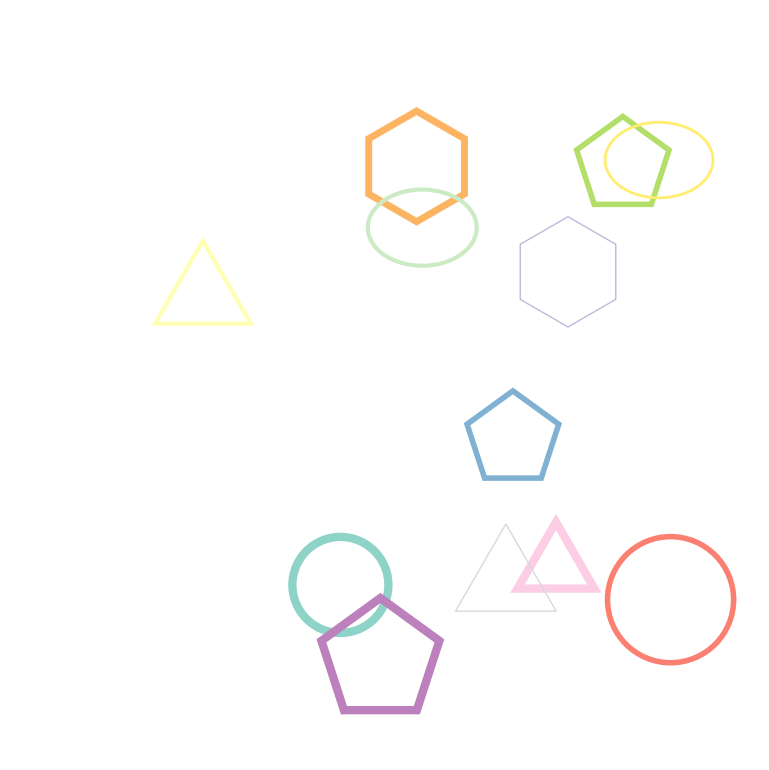[{"shape": "circle", "thickness": 3, "radius": 0.31, "center": [0.442, 0.24]}, {"shape": "triangle", "thickness": 1.5, "radius": 0.36, "center": [0.263, 0.616]}, {"shape": "hexagon", "thickness": 0.5, "radius": 0.36, "center": [0.738, 0.647]}, {"shape": "circle", "thickness": 2, "radius": 0.41, "center": [0.871, 0.221]}, {"shape": "pentagon", "thickness": 2, "radius": 0.31, "center": [0.666, 0.43]}, {"shape": "hexagon", "thickness": 2.5, "radius": 0.36, "center": [0.541, 0.784]}, {"shape": "pentagon", "thickness": 2, "radius": 0.32, "center": [0.809, 0.786]}, {"shape": "triangle", "thickness": 3, "radius": 0.29, "center": [0.722, 0.264]}, {"shape": "triangle", "thickness": 0.5, "radius": 0.38, "center": [0.657, 0.244]}, {"shape": "pentagon", "thickness": 3, "radius": 0.4, "center": [0.494, 0.143]}, {"shape": "oval", "thickness": 1.5, "radius": 0.35, "center": [0.548, 0.704]}, {"shape": "oval", "thickness": 1, "radius": 0.35, "center": [0.856, 0.792]}]